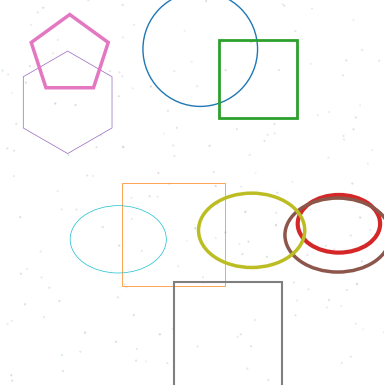[{"shape": "circle", "thickness": 1, "radius": 0.74, "center": [0.52, 0.872]}, {"shape": "square", "thickness": 0.5, "radius": 0.67, "center": [0.451, 0.391]}, {"shape": "square", "thickness": 2, "radius": 0.51, "center": [0.671, 0.794]}, {"shape": "oval", "thickness": 3, "radius": 0.54, "center": [0.88, 0.419]}, {"shape": "hexagon", "thickness": 0.5, "radius": 0.67, "center": [0.176, 0.734]}, {"shape": "oval", "thickness": 2.5, "radius": 0.69, "center": [0.877, 0.389]}, {"shape": "pentagon", "thickness": 2.5, "radius": 0.53, "center": [0.181, 0.857]}, {"shape": "square", "thickness": 1.5, "radius": 0.7, "center": [0.593, 0.129]}, {"shape": "oval", "thickness": 2.5, "radius": 0.69, "center": [0.654, 0.402]}, {"shape": "oval", "thickness": 0.5, "radius": 0.62, "center": [0.307, 0.378]}]